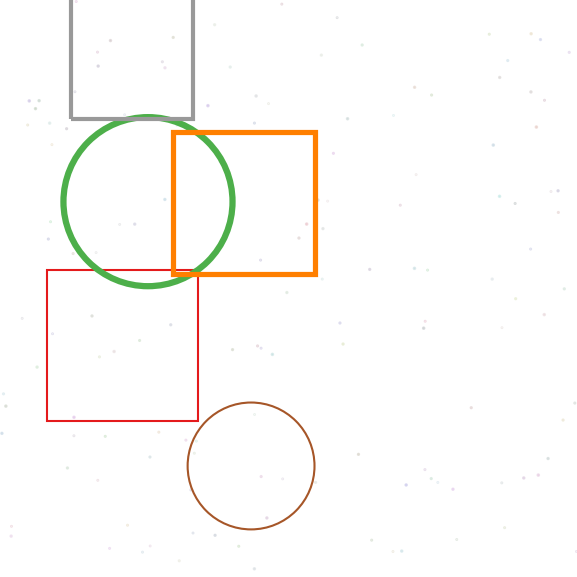[{"shape": "square", "thickness": 1, "radius": 0.65, "center": [0.213, 0.401]}, {"shape": "circle", "thickness": 3, "radius": 0.73, "center": [0.256, 0.65]}, {"shape": "square", "thickness": 2.5, "radius": 0.62, "center": [0.422, 0.648]}, {"shape": "circle", "thickness": 1, "radius": 0.55, "center": [0.435, 0.192]}, {"shape": "square", "thickness": 2, "radius": 0.53, "center": [0.229, 0.899]}]